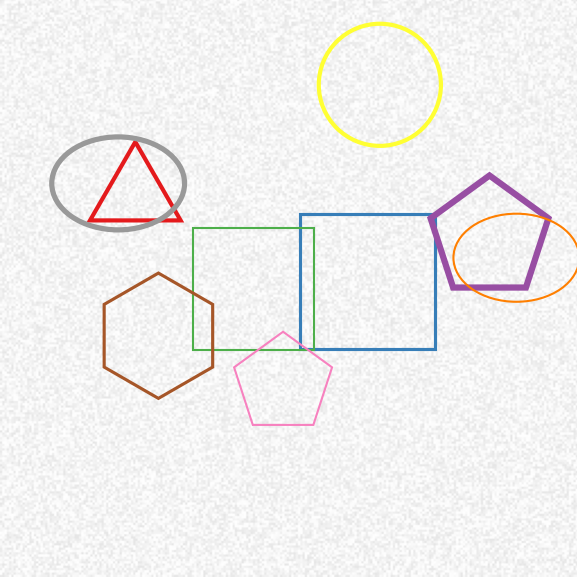[{"shape": "triangle", "thickness": 2, "radius": 0.45, "center": [0.234, 0.663]}, {"shape": "square", "thickness": 1.5, "radius": 0.59, "center": [0.637, 0.511]}, {"shape": "square", "thickness": 1, "radius": 0.52, "center": [0.438, 0.499]}, {"shape": "pentagon", "thickness": 3, "radius": 0.54, "center": [0.848, 0.588]}, {"shape": "oval", "thickness": 1, "radius": 0.54, "center": [0.894, 0.553]}, {"shape": "circle", "thickness": 2, "radius": 0.53, "center": [0.658, 0.852]}, {"shape": "hexagon", "thickness": 1.5, "radius": 0.54, "center": [0.274, 0.418]}, {"shape": "pentagon", "thickness": 1, "radius": 0.45, "center": [0.49, 0.335]}, {"shape": "oval", "thickness": 2.5, "radius": 0.57, "center": [0.205, 0.682]}]